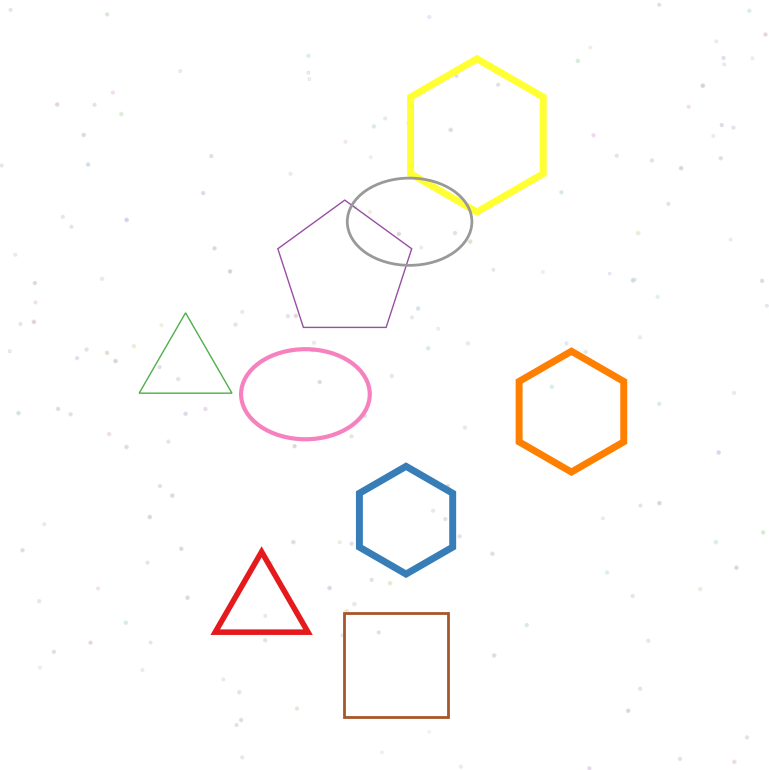[{"shape": "triangle", "thickness": 2, "radius": 0.35, "center": [0.34, 0.214]}, {"shape": "hexagon", "thickness": 2.5, "radius": 0.35, "center": [0.527, 0.324]}, {"shape": "triangle", "thickness": 0.5, "radius": 0.35, "center": [0.241, 0.524]}, {"shape": "pentagon", "thickness": 0.5, "radius": 0.46, "center": [0.448, 0.649]}, {"shape": "hexagon", "thickness": 2.5, "radius": 0.39, "center": [0.742, 0.465]}, {"shape": "hexagon", "thickness": 2.5, "radius": 0.5, "center": [0.619, 0.824]}, {"shape": "square", "thickness": 1, "radius": 0.34, "center": [0.514, 0.136]}, {"shape": "oval", "thickness": 1.5, "radius": 0.42, "center": [0.397, 0.488]}, {"shape": "oval", "thickness": 1, "radius": 0.4, "center": [0.532, 0.712]}]